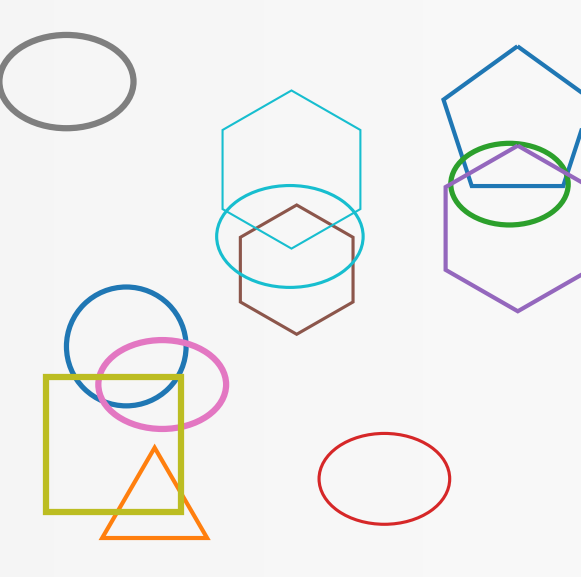[{"shape": "circle", "thickness": 2.5, "radius": 0.51, "center": [0.217, 0.399]}, {"shape": "pentagon", "thickness": 2, "radius": 0.67, "center": [0.89, 0.785]}, {"shape": "triangle", "thickness": 2, "radius": 0.52, "center": [0.266, 0.12]}, {"shape": "oval", "thickness": 2.5, "radius": 0.5, "center": [0.877, 0.68]}, {"shape": "oval", "thickness": 1.5, "radius": 0.56, "center": [0.661, 0.17]}, {"shape": "hexagon", "thickness": 2, "radius": 0.72, "center": [0.891, 0.604]}, {"shape": "hexagon", "thickness": 1.5, "radius": 0.56, "center": [0.51, 0.532]}, {"shape": "oval", "thickness": 3, "radius": 0.55, "center": [0.279, 0.333]}, {"shape": "oval", "thickness": 3, "radius": 0.58, "center": [0.114, 0.858]}, {"shape": "square", "thickness": 3, "radius": 0.58, "center": [0.195, 0.229]}, {"shape": "oval", "thickness": 1.5, "radius": 0.63, "center": [0.499, 0.59]}, {"shape": "hexagon", "thickness": 1, "radius": 0.68, "center": [0.501, 0.706]}]